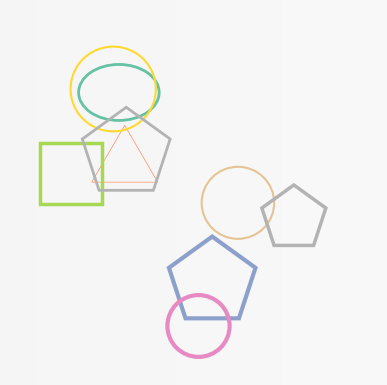[{"shape": "oval", "thickness": 2, "radius": 0.52, "center": [0.307, 0.76]}, {"shape": "triangle", "thickness": 0.5, "radius": 0.49, "center": [0.322, 0.576]}, {"shape": "pentagon", "thickness": 3, "radius": 0.59, "center": [0.548, 0.268]}, {"shape": "circle", "thickness": 3, "radius": 0.4, "center": [0.512, 0.153]}, {"shape": "square", "thickness": 2.5, "radius": 0.4, "center": [0.183, 0.549]}, {"shape": "circle", "thickness": 1.5, "radius": 0.55, "center": [0.292, 0.769]}, {"shape": "circle", "thickness": 1.5, "radius": 0.47, "center": [0.614, 0.473]}, {"shape": "pentagon", "thickness": 2.5, "radius": 0.43, "center": [0.758, 0.433]}, {"shape": "pentagon", "thickness": 2, "radius": 0.6, "center": [0.326, 0.602]}]